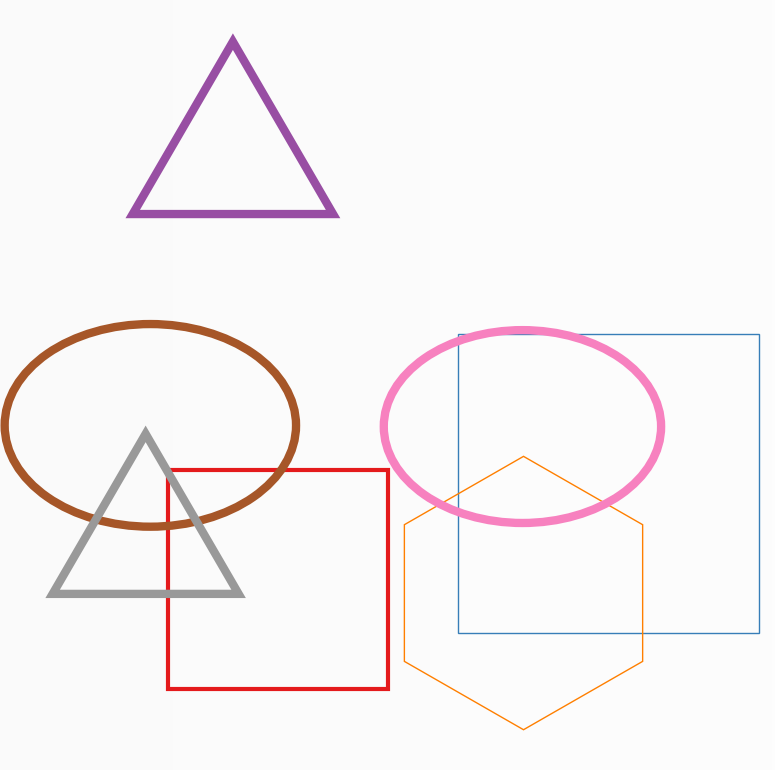[{"shape": "square", "thickness": 1.5, "radius": 0.71, "center": [0.359, 0.247]}, {"shape": "square", "thickness": 0.5, "radius": 0.97, "center": [0.785, 0.372]}, {"shape": "triangle", "thickness": 3, "radius": 0.75, "center": [0.301, 0.797]}, {"shape": "hexagon", "thickness": 0.5, "radius": 0.89, "center": [0.675, 0.23]}, {"shape": "oval", "thickness": 3, "radius": 0.94, "center": [0.194, 0.448]}, {"shape": "oval", "thickness": 3, "radius": 0.89, "center": [0.674, 0.446]}, {"shape": "triangle", "thickness": 3, "radius": 0.69, "center": [0.188, 0.298]}]